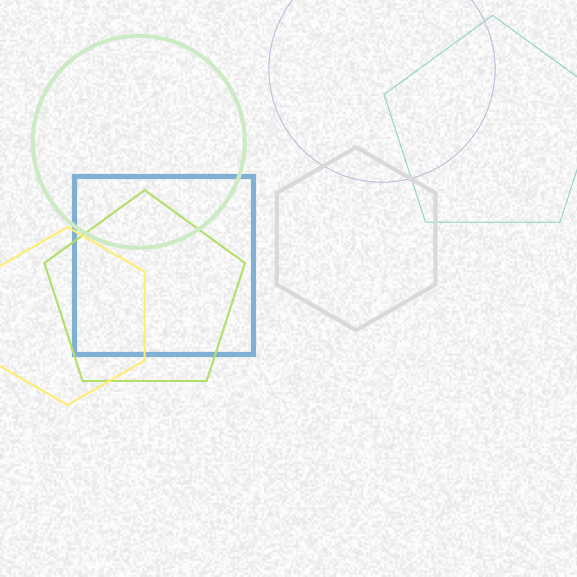[{"shape": "pentagon", "thickness": 0.5, "radius": 0.99, "center": [0.853, 0.774]}, {"shape": "circle", "thickness": 0.5, "radius": 0.98, "center": [0.661, 0.88]}, {"shape": "square", "thickness": 2.5, "radius": 0.77, "center": [0.283, 0.54]}, {"shape": "pentagon", "thickness": 1, "radius": 0.91, "center": [0.25, 0.487]}, {"shape": "hexagon", "thickness": 2, "radius": 0.79, "center": [0.617, 0.586]}, {"shape": "circle", "thickness": 2, "radius": 0.92, "center": [0.24, 0.754]}, {"shape": "hexagon", "thickness": 1, "radius": 0.77, "center": [0.117, 0.452]}]